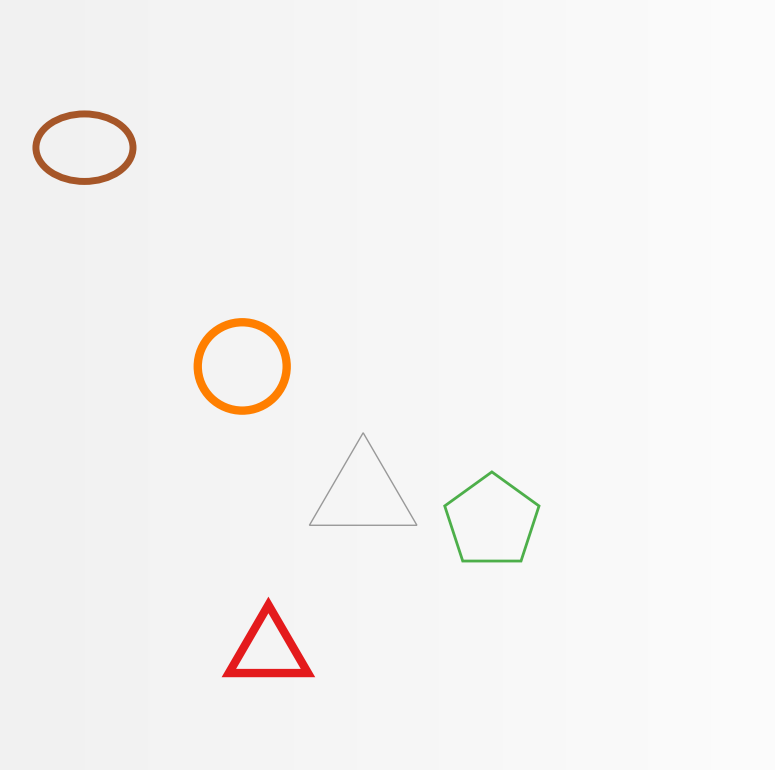[{"shape": "triangle", "thickness": 3, "radius": 0.29, "center": [0.346, 0.155]}, {"shape": "pentagon", "thickness": 1, "radius": 0.32, "center": [0.635, 0.323]}, {"shape": "circle", "thickness": 3, "radius": 0.29, "center": [0.313, 0.524]}, {"shape": "oval", "thickness": 2.5, "radius": 0.31, "center": [0.109, 0.808]}, {"shape": "triangle", "thickness": 0.5, "radius": 0.4, "center": [0.469, 0.358]}]